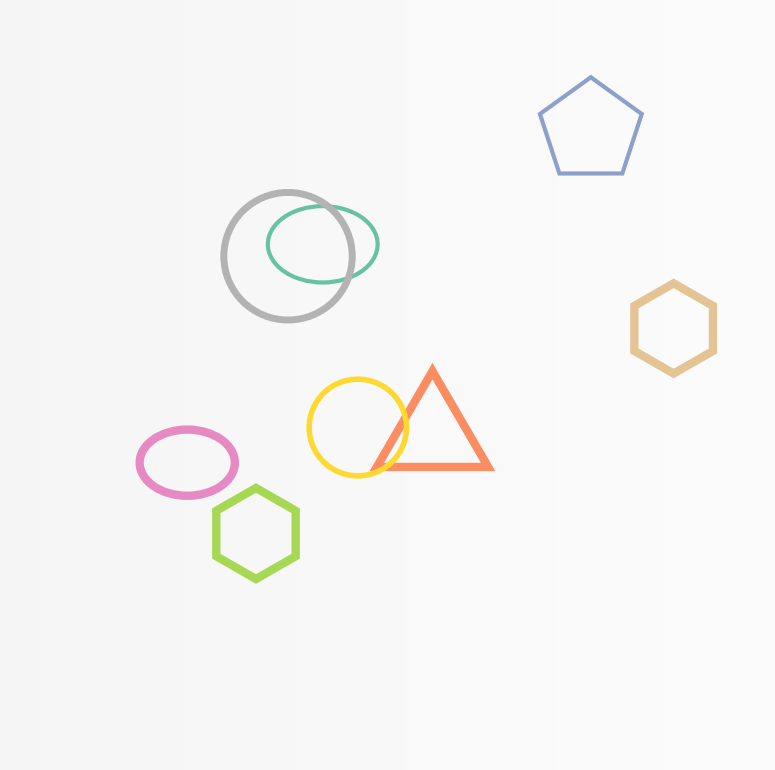[{"shape": "oval", "thickness": 1.5, "radius": 0.35, "center": [0.416, 0.683]}, {"shape": "triangle", "thickness": 3, "radius": 0.41, "center": [0.558, 0.435]}, {"shape": "pentagon", "thickness": 1.5, "radius": 0.35, "center": [0.762, 0.831]}, {"shape": "oval", "thickness": 3, "radius": 0.31, "center": [0.242, 0.399]}, {"shape": "hexagon", "thickness": 3, "radius": 0.3, "center": [0.33, 0.307]}, {"shape": "circle", "thickness": 2, "radius": 0.31, "center": [0.462, 0.445]}, {"shape": "hexagon", "thickness": 3, "radius": 0.29, "center": [0.869, 0.573]}, {"shape": "circle", "thickness": 2.5, "radius": 0.41, "center": [0.372, 0.667]}]